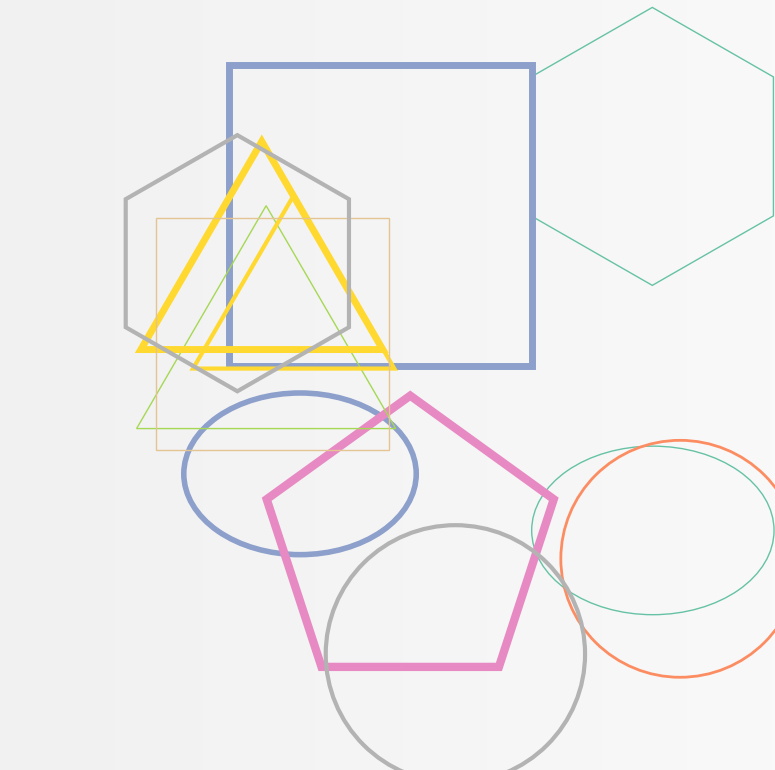[{"shape": "hexagon", "thickness": 0.5, "radius": 0.9, "center": [0.842, 0.81]}, {"shape": "oval", "thickness": 0.5, "radius": 0.78, "center": [0.842, 0.311]}, {"shape": "circle", "thickness": 1, "radius": 0.77, "center": [0.878, 0.274]}, {"shape": "square", "thickness": 2.5, "radius": 0.98, "center": [0.491, 0.72]}, {"shape": "oval", "thickness": 2, "radius": 0.75, "center": [0.387, 0.385]}, {"shape": "pentagon", "thickness": 3, "radius": 0.97, "center": [0.529, 0.291]}, {"shape": "triangle", "thickness": 0.5, "radius": 0.96, "center": [0.343, 0.54]}, {"shape": "triangle", "thickness": 1.5, "radius": 0.75, "center": [0.379, 0.596]}, {"shape": "triangle", "thickness": 2.5, "radius": 0.9, "center": [0.338, 0.636]}, {"shape": "square", "thickness": 0.5, "radius": 0.75, "center": [0.352, 0.566]}, {"shape": "circle", "thickness": 1.5, "radius": 0.84, "center": [0.588, 0.151]}, {"shape": "hexagon", "thickness": 1.5, "radius": 0.83, "center": [0.306, 0.658]}]